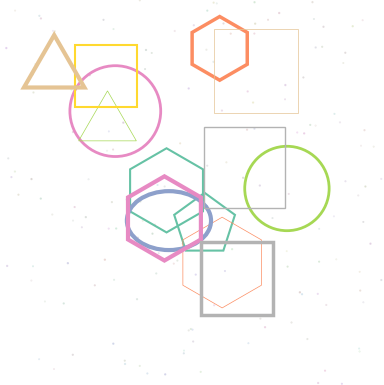[{"shape": "pentagon", "thickness": 1.5, "radius": 0.42, "center": [0.531, 0.416]}, {"shape": "hexagon", "thickness": 1.5, "radius": 0.55, "center": [0.433, 0.506]}, {"shape": "hexagon", "thickness": 2.5, "radius": 0.41, "center": [0.571, 0.874]}, {"shape": "hexagon", "thickness": 0.5, "radius": 0.59, "center": [0.577, 0.318]}, {"shape": "oval", "thickness": 3, "radius": 0.55, "center": [0.439, 0.427]}, {"shape": "hexagon", "thickness": 3, "radius": 0.55, "center": [0.427, 0.433]}, {"shape": "circle", "thickness": 2, "radius": 0.59, "center": [0.299, 0.711]}, {"shape": "circle", "thickness": 2, "radius": 0.55, "center": [0.745, 0.51]}, {"shape": "triangle", "thickness": 0.5, "radius": 0.43, "center": [0.279, 0.677]}, {"shape": "square", "thickness": 1.5, "radius": 0.4, "center": [0.276, 0.802]}, {"shape": "square", "thickness": 0.5, "radius": 0.55, "center": [0.665, 0.815]}, {"shape": "triangle", "thickness": 3, "radius": 0.45, "center": [0.141, 0.818]}, {"shape": "square", "thickness": 2.5, "radius": 0.47, "center": [0.615, 0.276]}, {"shape": "square", "thickness": 1, "radius": 0.53, "center": [0.634, 0.565]}]